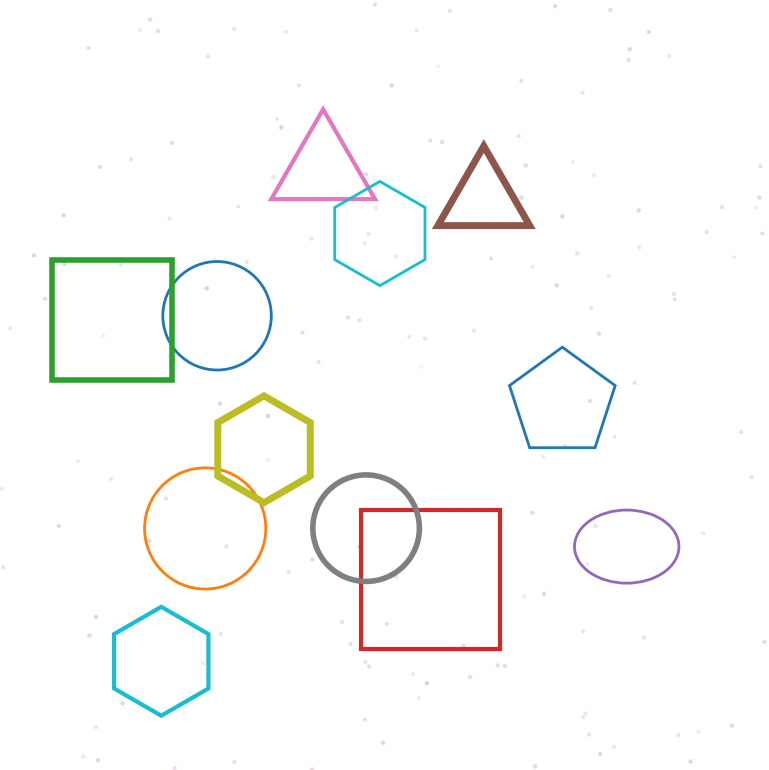[{"shape": "circle", "thickness": 1, "radius": 0.35, "center": [0.282, 0.59]}, {"shape": "pentagon", "thickness": 1, "radius": 0.36, "center": [0.73, 0.477]}, {"shape": "circle", "thickness": 1, "radius": 0.39, "center": [0.266, 0.314]}, {"shape": "square", "thickness": 2, "radius": 0.39, "center": [0.145, 0.584]}, {"shape": "square", "thickness": 1.5, "radius": 0.45, "center": [0.559, 0.248]}, {"shape": "oval", "thickness": 1, "radius": 0.34, "center": [0.814, 0.29]}, {"shape": "triangle", "thickness": 2.5, "radius": 0.34, "center": [0.628, 0.741]}, {"shape": "triangle", "thickness": 1.5, "radius": 0.39, "center": [0.42, 0.78]}, {"shape": "circle", "thickness": 2, "radius": 0.35, "center": [0.475, 0.314]}, {"shape": "hexagon", "thickness": 2.5, "radius": 0.35, "center": [0.343, 0.417]}, {"shape": "hexagon", "thickness": 1.5, "radius": 0.35, "center": [0.209, 0.141]}, {"shape": "hexagon", "thickness": 1, "radius": 0.34, "center": [0.493, 0.697]}]